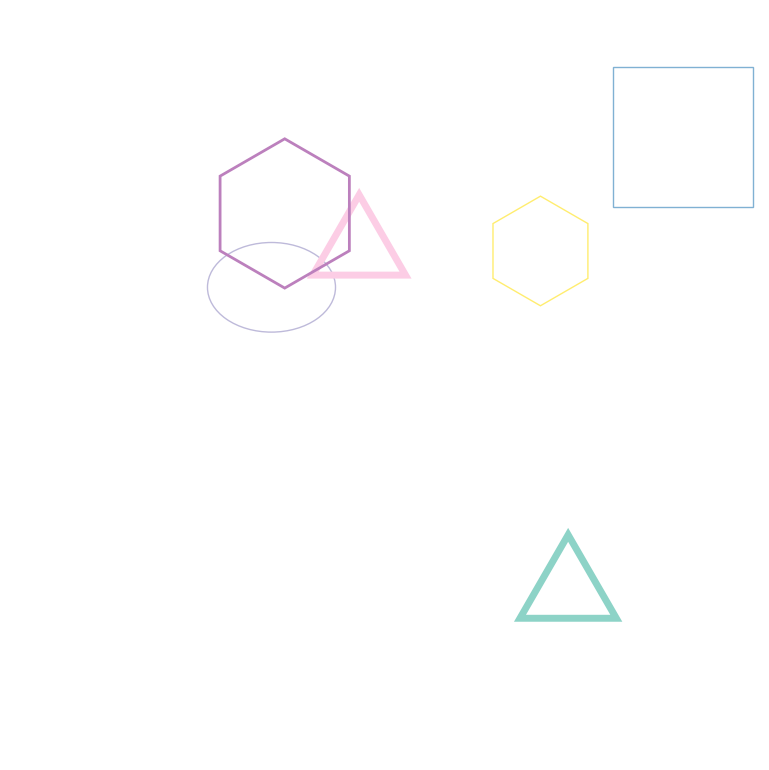[{"shape": "triangle", "thickness": 2.5, "radius": 0.36, "center": [0.738, 0.233]}, {"shape": "oval", "thickness": 0.5, "radius": 0.42, "center": [0.353, 0.627]}, {"shape": "square", "thickness": 0.5, "radius": 0.45, "center": [0.887, 0.822]}, {"shape": "triangle", "thickness": 2.5, "radius": 0.35, "center": [0.466, 0.677]}, {"shape": "hexagon", "thickness": 1, "radius": 0.48, "center": [0.37, 0.723]}, {"shape": "hexagon", "thickness": 0.5, "radius": 0.36, "center": [0.702, 0.674]}]